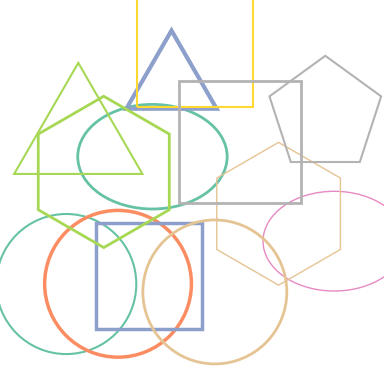[{"shape": "oval", "thickness": 2, "radius": 0.97, "center": [0.396, 0.593]}, {"shape": "circle", "thickness": 1.5, "radius": 0.91, "center": [0.172, 0.262]}, {"shape": "circle", "thickness": 2.5, "radius": 0.95, "center": [0.307, 0.263]}, {"shape": "triangle", "thickness": 3, "radius": 0.68, "center": [0.445, 0.785]}, {"shape": "square", "thickness": 2.5, "radius": 0.69, "center": [0.388, 0.283]}, {"shape": "oval", "thickness": 1, "radius": 0.93, "center": [0.868, 0.374]}, {"shape": "hexagon", "thickness": 2, "radius": 0.98, "center": [0.27, 0.553]}, {"shape": "triangle", "thickness": 1.5, "radius": 0.96, "center": [0.203, 0.644]}, {"shape": "square", "thickness": 1.5, "radius": 0.75, "center": [0.506, 0.871]}, {"shape": "circle", "thickness": 2, "radius": 0.93, "center": [0.558, 0.242]}, {"shape": "hexagon", "thickness": 1, "radius": 0.93, "center": [0.724, 0.445]}, {"shape": "pentagon", "thickness": 1.5, "radius": 0.76, "center": [0.845, 0.703]}, {"shape": "square", "thickness": 2, "radius": 0.79, "center": [0.623, 0.631]}]